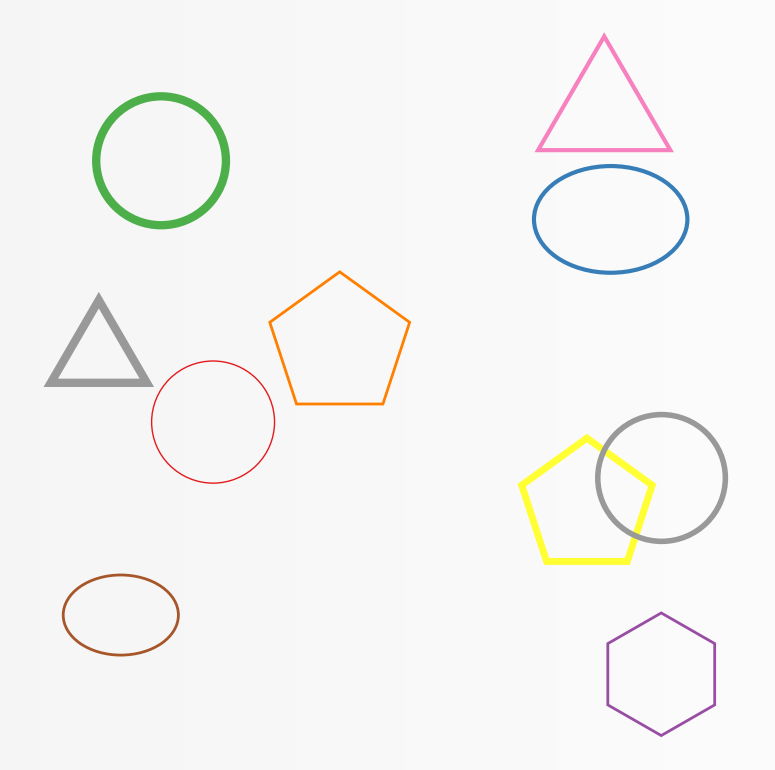[{"shape": "circle", "thickness": 0.5, "radius": 0.4, "center": [0.275, 0.452]}, {"shape": "oval", "thickness": 1.5, "radius": 0.49, "center": [0.788, 0.715]}, {"shape": "circle", "thickness": 3, "radius": 0.42, "center": [0.208, 0.791]}, {"shape": "hexagon", "thickness": 1, "radius": 0.4, "center": [0.853, 0.124]}, {"shape": "pentagon", "thickness": 1, "radius": 0.47, "center": [0.438, 0.552]}, {"shape": "pentagon", "thickness": 2.5, "radius": 0.44, "center": [0.757, 0.342]}, {"shape": "oval", "thickness": 1, "radius": 0.37, "center": [0.156, 0.201]}, {"shape": "triangle", "thickness": 1.5, "radius": 0.49, "center": [0.78, 0.854]}, {"shape": "triangle", "thickness": 3, "radius": 0.36, "center": [0.127, 0.539]}, {"shape": "circle", "thickness": 2, "radius": 0.41, "center": [0.854, 0.379]}]